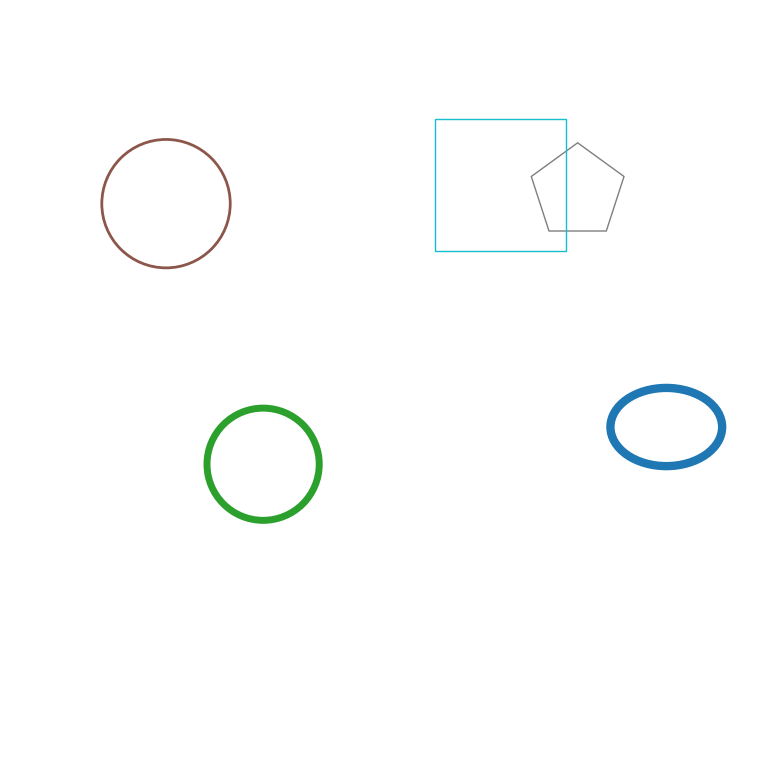[{"shape": "oval", "thickness": 3, "radius": 0.36, "center": [0.865, 0.445]}, {"shape": "circle", "thickness": 2.5, "radius": 0.36, "center": [0.342, 0.397]}, {"shape": "circle", "thickness": 1, "radius": 0.42, "center": [0.216, 0.736]}, {"shape": "pentagon", "thickness": 0.5, "radius": 0.32, "center": [0.75, 0.751]}, {"shape": "square", "thickness": 0.5, "radius": 0.43, "center": [0.65, 0.76]}]